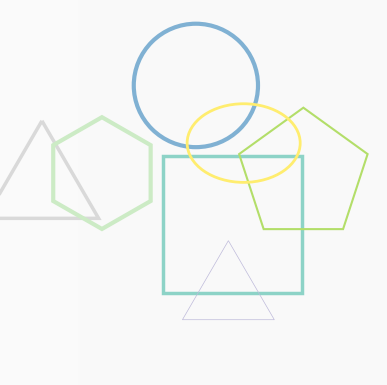[{"shape": "square", "thickness": 2.5, "radius": 0.89, "center": [0.601, 0.417]}, {"shape": "triangle", "thickness": 0.5, "radius": 0.68, "center": [0.589, 0.238]}, {"shape": "circle", "thickness": 3, "radius": 0.8, "center": [0.506, 0.778]}, {"shape": "pentagon", "thickness": 1.5, "radius": 0.87, "center": [0.783, 0.546]}, {"shape": "triangle", "thickness": 2.5, "radius": 0.84, "center": [0.108, 0.517]}, {"shape": "hexagon", "thickness": 3, "radius": 0.73, "center": [0.263, 0.55]}, {"shape": "oval", "thickness": 2, "radius": 0.73, "center": [0.629, 0.628]}]